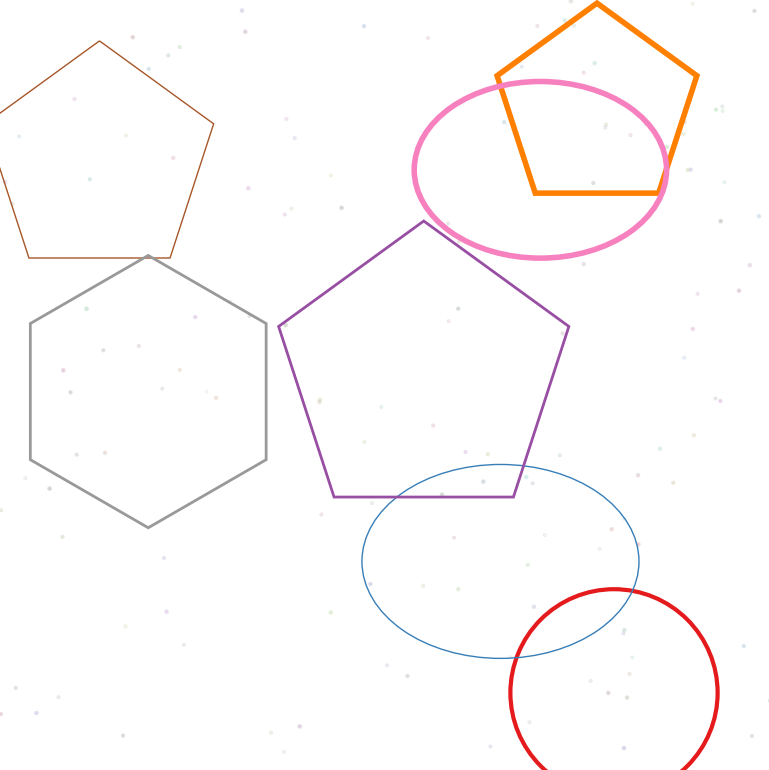[{"shape": "circle", "thickness": 1.5, "radius": 0.67, "center": [0.797, 0.1]}, {"shape": "oval", "thickness": 0.5, "radius": 0.9, "center": [0.65, 0.271]}, {"shape": "pentagon", "thickness": 1, "radius": 0.99, "center": [0.55, 0.515]}, {"shape": "pentagon", "thickness": 2, "radius": 0.68, "center": [0.775, 0.86]}, {"shape": "pentagon", "thickness": 0.5, "radius": 0.78, "center": [0.129, 0.791]}, {"shape": "oval", "thickness": 2, "radius": 0.82, "center": [0.702, 0.779]}, {"shape": "hexagon", "thickness": 1, "radius": 0.88, "center": [0.193, 0.491]}]